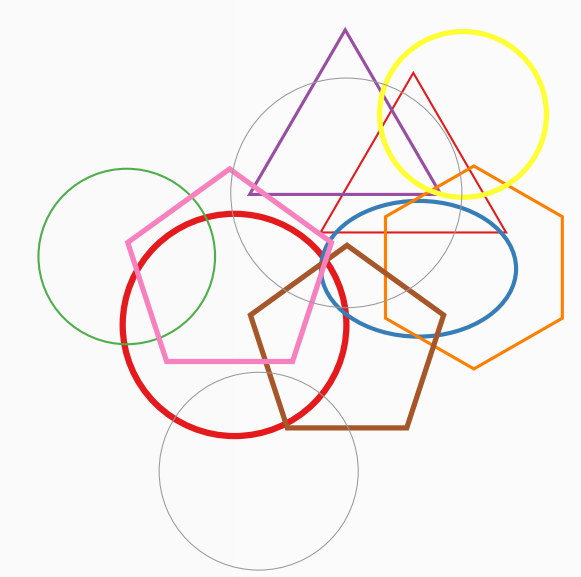[{"shape": "triangle", "thickness": 1, "radius": 0.92, "center": [0.711, 0.689]}, {"shape": "circle", "thickness": 3, "radius": 0.96, "center": [0.404, 0.436]}, {"shape": "oval", "thickness": 2, "radius": 0.84, "center": [0.72, 0.534]}, {"shape": "circle", "thickness": 1, "radius": 0.76, "center": [0.218, 0.555]}, {"shape": "triangle", "thickness": 1.5, "radius": 0.95, "center": [0.594, 0.757]}, {"shape": "hexagon", "thickness": 1.5, "radius": 0.88, "center": [0.815, 0.536]}, {"shape": "circle", "thickness": 2.5, "radius": 0.72, "center": [0.797, 0.801]}, {"shape": "pentagon", "thickness": 2.5, "radius": 0.87, "center": [0.597, 0.4]}, {"shape": "pentagon", "thickness": 2.5, "radius": 0.92, "center": [0.395, 0.522]}, {"shape": "circle", "thickness": 0.5, "radius": 0.86, "center": [0.445, 0.183]}, {"shape": "circle", "thickness": 0.5, "radius": 0.99, "center": [0.596, 0.665]}]